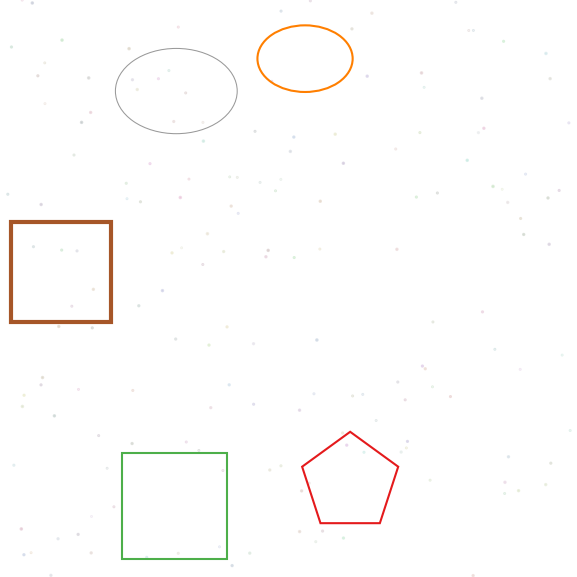[{"shape": "pentagon", "thickness": 1, "radius": 0.44, "center": [0.606, 0.164]}, {"shape": "square", "thickness": 1, "radius": 0.46, "center": [0.302, 0.123]}, {"shape": "oval", "thickness": 1, "radius": 0.41, "center": [0.528, 0.898]}, {"shape": "square", "thickness": 2, "radius": 0.43, "center": [0.106, 0.529]}, {"shape": "oval", "thickness": 0.5, "radius": 0.53, "center": [0.305, 0.841]}]